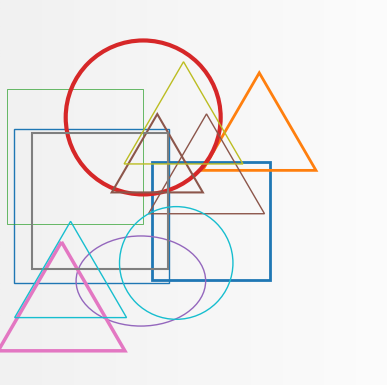[{"shape": "square", "thickness": 1, "radius": 1.0, "center": [0.236, 0.464]}, {"shape": "square", "thickness": 2, "radius": 0.76, "center": [0.545, 0.426]}, {"shape": "triangle", "thickness": 2, "radius": 0.84, "center": [0.669, 0.642]}, {"shape": "square", "thickness": 0.5, "radius": 0.88, "center": [0.194, 0.594]}, {"shape": "circle", "thickness": 3, "radius": 1.0, "center": [0.37, 0.695]}, {"shape": "oval", "thickness": 1, "radius": 0.84, "center": [0.364, 0.27]}, {"shape": "triangle", "thickness": 1.5, "radius": 0.68, "center": [0.406, 0.568]}, {"shape": "triangle", "thickness": 1, "radius": 0.86, "center": [0.533, 0.531]}, {"shape": "triangle", "thickness": 2.5, "radius": 0.94, "center": [0.159, 0.183]}, {"shape": "square", "thickness": 1.5, "radius": 0.88, "center": [0.257, 0.478]}, {"shape": "triangle", "thickness": 1, "radius": 0.88, "center": [0.474, 0.663]}, {"shape": "triangle", "thickness": 1, "radius": 0.83, "center": [0.182, 0.258]}, {"shape": "circle", "thickness": 1, "radius": 0.73, "center": [0.455, 0.317]}]